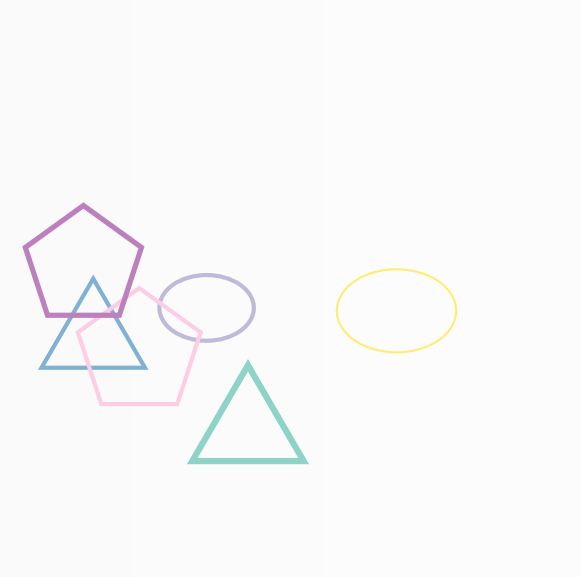[{"shape": "triangle", "thickness": 3, "radius": 0.55, "center": [0.427, 0.256]}, {"shape": "oval", "thickness": 2, "radius": 0.41, "center": [0.355, 0.466]}, {"shape": "triangle", "thickness": 2, "radius": 0.51, "center": [0.16, 0.414]}, {"shape": "pentagon", "thickness": 2, "radius": 0.56, "center": [0.24, 0.389]}, {"shape": "pentagon", "thickness": 2.5, "radius": 0.53, "center": [0.143, 0.538]}, {"shape": "oval", "thickness": 1, "radius": 0.51, "center": [0.682, 0.461]}]